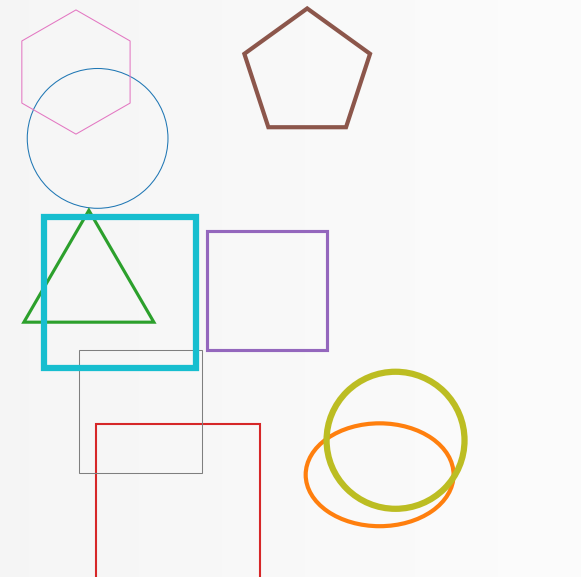[{"shape": "circle", "thickness": 0.5, "radius": 0.61, "center": [0.168, 0.759]}, {"shape": "oval", "thickness": 2, "radius": 0.64, "center": [0.653, 0.177]}, {"shape": "triangle", "thickness": 1.5, "radius": 0.65, "center": [0.153, 0.506]}, {"shape": "square", "thickness": 1, "radius": 0.7, "center": [0.307, 0.124]}, {"shape": "square", "thickness": 1.5, "radius": 0.52, "center": [0.459, 0.496]}, {"shape": "pentagon", "thickness": 2, "radius": 0.57, "center": [0.529, 0.871]}, {"shape": "hexagon", "thickness": 0.5, "radius": 0.54, "center": [0.131, 0.874]}, {"shape": "square", "thickness": 0.5, "radius": 0.53, "center": [0.242, 0.287]}, {"shape": "circle", "thickness": 3, "radius": 0.59, "center": [0.681, 0.237]}, {"shape": "square", "thickness": 3, "radius": 0.65, "center": [0.206, 0.492]}]